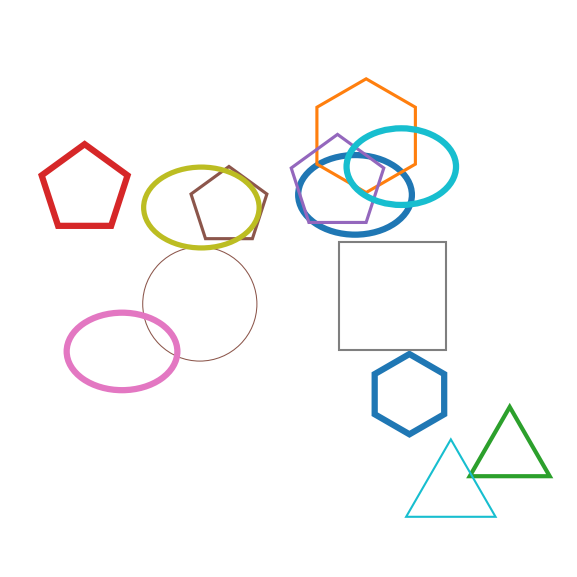[{"shape": "hexagon", "thickness": 3, "radius": 0.35, "center": [0.709, 0.317]}, {"shape": "oval", "thickness": 3, "radius": 0.49, "center": [0.615, 0.662]}, {"shape": "hexagon", "thickness": 1.5, "radius": 0.49, "center": [0.634, 0.764]}, {"shape": "triangle", "thickness": 2, "radius": 0.4, "center": [0.883, 0.214]}, {"shape": "pentagon", "thickness": 3, "radius": 0.39, "center": [0.147, 0.671]}, {"shape": "pentagon", "thickness": 1.5, "radius": 0.42, "center": [0.584, 0.682]}, {"shape": "circle", "thickness": 0.5, "radius": 0.49, "center": [0.346, 0.473]}, {"shape": "pentagon", "thickness": 1.5, "radius": 0.35, "center": [0.396, 0.642]}, {"shape": "oval", "thickness": 3, "radius": 0.48, "center": [0.211, 0.391]}, {"shape": "square", "thickness": 1, "radius": 0.47, "center": [0.68, 0.486]}, {"shape": "oval", "thickness": 2.5, "radius": 0.5, "center": [0.349, 0.64]}, {"shape": "triangle", "thickness": 1, "radius": 0.45, "center": [0.781, 0.149]}, {"shape": "oval", "thickness": 3, "radius": 0.47, "center": [0.695, 0.711]}]